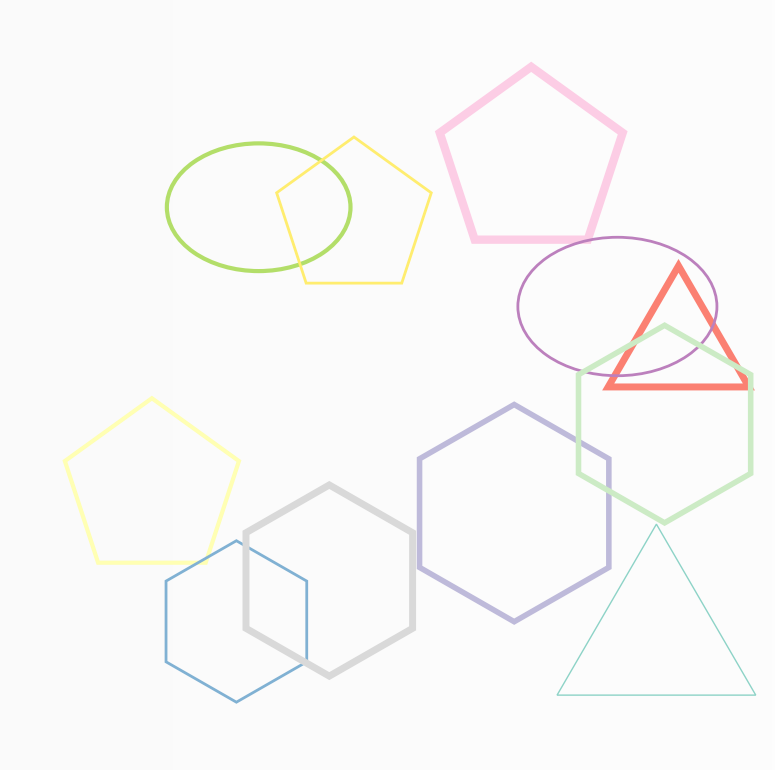[{"shape": "triangle", "thickness": 0.5, "radius": 0.74, "center": [0.847, 0.171]}, {"shape": "pentagon", "thickness": 1.5, "radius": 0.59, "center": [0.196, 0.365]}, {"shape": "hexagon", "thickness": 2, "radius": 0.71, "center": [0.663, 0.334]}, {"shape": "triangle", "thickness": 2.5, "radius": 0.52, "center": [0.876, 0.55]}, {"shape": "hexagon", "thickness": 1, "radius": 0.52, "center": [0.305, 0.193]}, {"shape": "oval", "thickness": 1.5, "radius": 0.59, "center": [0.334, 0.731]}, {"shape": "pentagon", "thickness": 3, "radius": 0.62, "center": [0.685, 0.789]}, {"shape": "hexagon", "thickness": 2.5, "radius": 0.62, "center": [0.425, 0.246]}, {"shape": "oval", "thickness": 1, "radius": 0.64, "center": [0.797, 0.602]}, {"shape": "hexagon", "thickness": 2, "radius": 0.64, "center": [0.858, 0.449]}, {"shape": "pentagon", "thickness": 1, "radius": 0.52, "center": [0.457, 0.717]}]